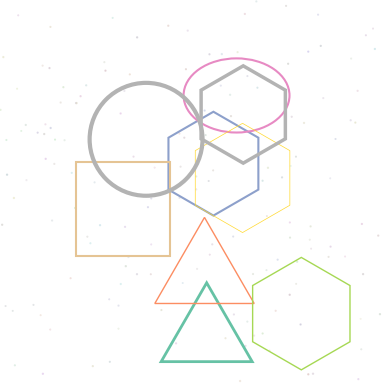[{"shape": "triangle", "thickness": 2, "radius": 0.68, "center": [0.537, 0.129]}, {"shape": "triangle", "thickness": 1, "radius": 0.75, "center": [0.531, 0.286]}, {"shape": "hexagon", "thickness": 1.5, "radius": 0.67, "center": [0.554, 0.575]}, {"shape": "oval", "thickness": 1.5, "radius": 0.69, "center": [0.614, 0.752]}, {"shape": "hexagon", "thickness": 1, "radius": 0.73, "center": [0.783, 0.185]}, {"shape": "hexagon", "thickness": 0.5, "radius": 0.71, "center": [0.63, 0.538]}, {"shape": "square", "thickness": 1.5, "radius": 0.61, "center": [0.319, 0.458]}, {"shape": "hexagon", "thickness": 2.5, "radius": 0.63, "center": [0.632, 0.703]}, {"shape": "circle", "thickness": 3, "radius": 0.73, "center": [0.379, 0.638]}]